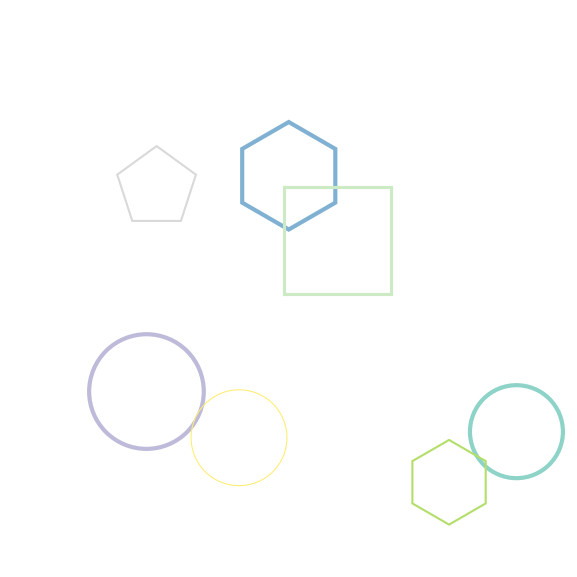[{"shape": "circle", "thickness": 2, "radius": 0.4, "center": [0.894, 0.252]}, {"shape": "circle", "thickness": 2, "radius": 0.5, "center": [0.254, 0.321]}, {"shape": "hexagon", "thickness": 2, "radius": 0.47, "center": [0.5, 0.695]}, {"shape": "hexagon", "thickness": 1, "radius": 0.37, "center": [0.778, 0.164]}, {"shape": "pentagon", "thickness": 1, "radius": 0.36, "center": [0.271, 0.675]}, {"shape": "square", "thickness": 1.5, "radius": 0.46, "center": [0.584, 0.582]}, {"shape": "circle", "thickness": 0.5, "radius": 0.42, "center": [0.414, 0.241]}]